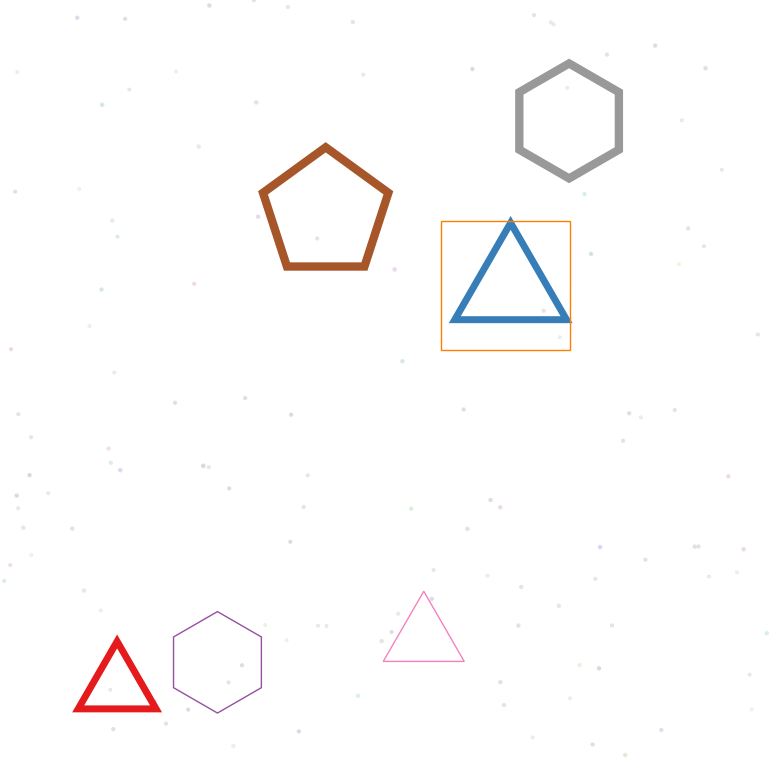[{"shape": "triangle", "thickness": 2.5, "radius": 0.29, "center": [0.152, 0.109]}, {"shape": "triangle", "thickness": 2.5, "radius": 0.42, "center": [0.663, 0.627]}, {"shape": "hexagon", "thickness": 0.5, "radius": 0.33, "center": [0.282, 0.14]}, {"shape": "square", "thickness": 0.5, "radius": 0.42, "center": [0.657, 0.63]}, {"shape": "pentagon", "thickness": 3, "radius": 0.43, "center": [0.423, 0.723]}, {"shape": "triangle", "thickness": 0.5, "radius": 0.3, "center": [0.55, 0.171]}, {"shape": "hexagon", "thickness": 3, "radius": 0.37, "center": [0.739, 0.843]}]